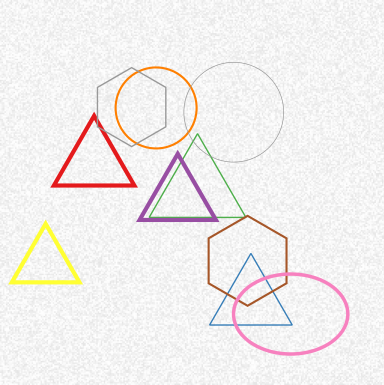[{"shape": "triangle", "thickness": 3, "radius": 0.6, "center": [0.244, 0.578]}, {"shape": "triangle", "thickness": 1, "radius": 0.62, "center": [0.652, 0.218]}, {"shape": "triangle", "thickness": 1, "radius": 0.73, "center": [0.513, 0.508]}, {"shape": "triangle", "thickness": 3, "radius": 0.57, "center": [0.462, 0.486]}, {"shape": "circle", "thickness": 1.5, "radius": 0.53, "center": [0.405, 0.72]}, {"shape": "triangle", "thickness": 3, "radius": 0.51, "center": [0.119, 0.317]}, {"shape": "hexagon", "thickness": 1.5, "radius": 0.58, "center": [0.643, 0.323]}, {"shape": "oval", "thickness": 2.5, "radius": 0.74, "center": [0.755, 0.184]}, {"shape": "circle", "thickness": 0.5, "radius": 0.65, "center": [0.607, 0.709]}, {"shape": "hexagon", "thickness": 1, "radius": 0.51, "center": [0.342, 0.722]}]